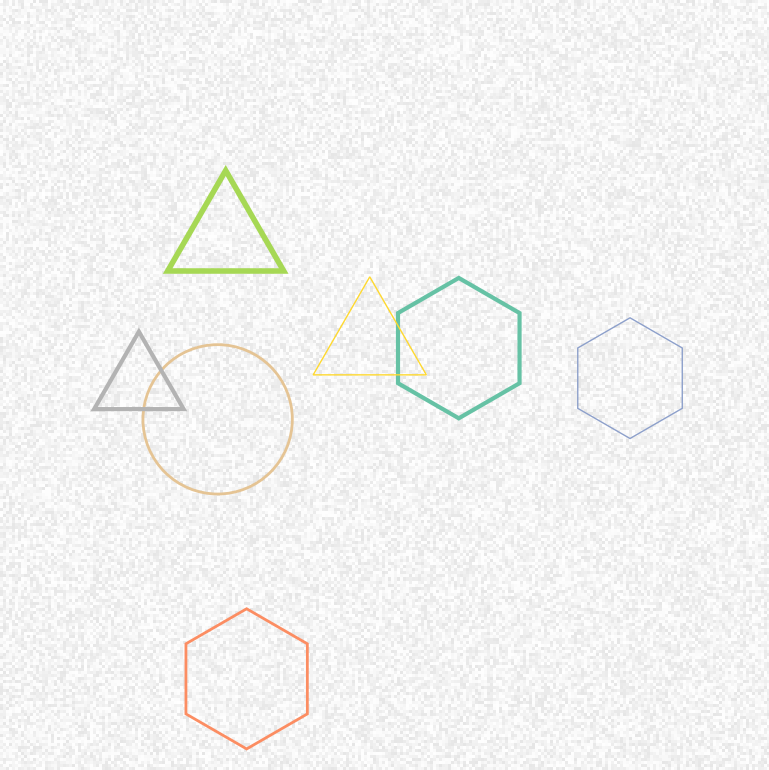[{"shape": "hexagon", "thickness": 1.5, "radius": 0.46, "center": [0.596, 0.548]}, {"shape": "hexagon", "thickness": 1, "radius": 0.46, "center": [0.32, 0.118]}, {"shape": "hexagon", "thickness": 0.5, "radius": 0.39, "center": [0.818, 0.509]}, {"shape": "triangle", "thickness": 2, "radius": 0.43, "center": [0.293, 0.692]}, {"shape": "triangle", "thickness": 0.5, "radius": 0.42, "center": [0.48, 0.556]}, {"shape": "circle", "thickness": 1, "radius": 0.48, "center": [0.283, 0.455]}, {"shape": "triangle", "thickness": 1.5, "radius": 0.34, "center": [0.18, 0.502]}]